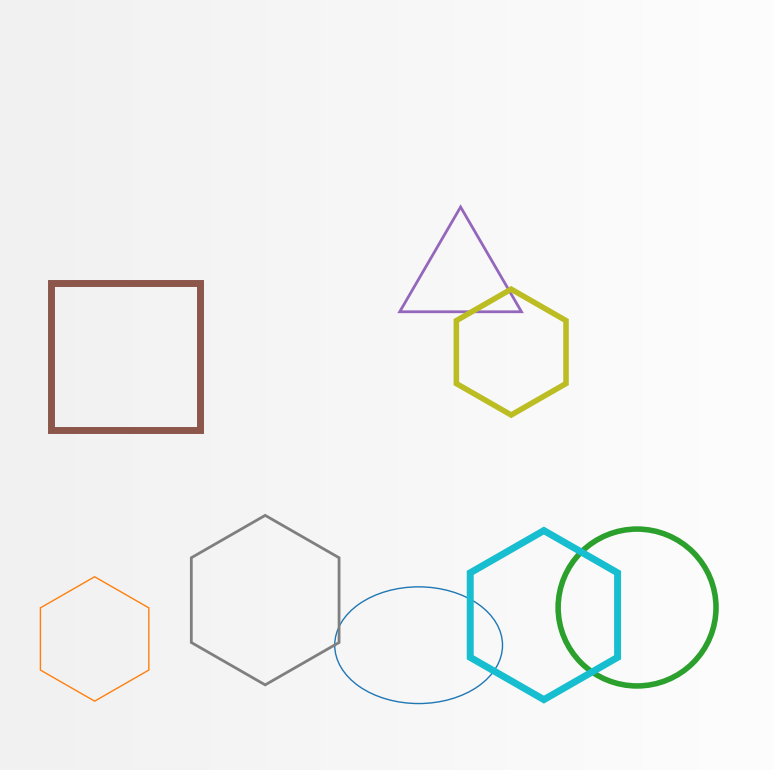[{"shape": "oval", "thickness": 0.5, "radius": 0.54, "center": [0.54, 0.162]}, {"shape": "hexagon", "thickness": 0.5, "radius": 0.4, "center": [0.122, 0.17]}, {"shape": "circle", "thickness": 2, "radius": 0.51, "center": [0.822, 0.211]}, {"shape": "triangle", "thickness": 1, "radius": 0.45, "center": [0.594, 0.64]}, {"shape": "square", "thickness": 2.5, "radius": 0.48, "center": [0.162, 0.537]}, {"shape": "hexagon", "thickness": 1, "radius": 0.55, "center": [0.342, 0.221]}, {"shape": "hexagon", "thickness": 2, "radius": 0.41, "center": [0.66, 0.543]}, {"shape": "hexagon", "thickness": 2.5, "radius": 0.55, "center": [0.702, 0.201]}]